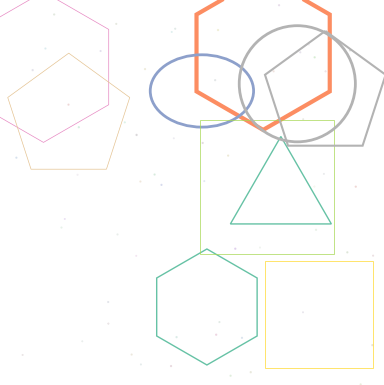[{"shape": "hexagon", "thickness": 1, "radius": 0.75, "center": [0.537, 0.203]}, {"shape": "triangle", "thickness": 1, "radius": 0.76, "center": [0.73, 0.494]}, {"shape": "hexagon", "thickness": 3, "radius": 1.0, "center": [0.683, 0.862]}, {"shape": "oval", "thickness": 2, "radius": 0.67, "center": [0.524, 0.764]}, {"shape": "hexagon", "thickness": 0.5, "radius": 0.98, "center": [0.113, 0.826]}, {"shape": "square", "thickness": 0.5, "radius": 0.87, "center": [0.693, 0.514]}, {"shape": "square", "thickness": 0.5, "radius": 0.7, "center": [0.829, 0.182]}, {"shape": "pentagon", "thickness": 0.5, "radius": 0.83, "center": [0.179, 0.695]}, {"shape": "circle", "thickness": 2, "radius": 0.75, "center": [0.772, 0.782]}, {"shape": "pentagon", "thickness": 1.5, "radius": 0.82, "center": [0.845, 0.755]}]